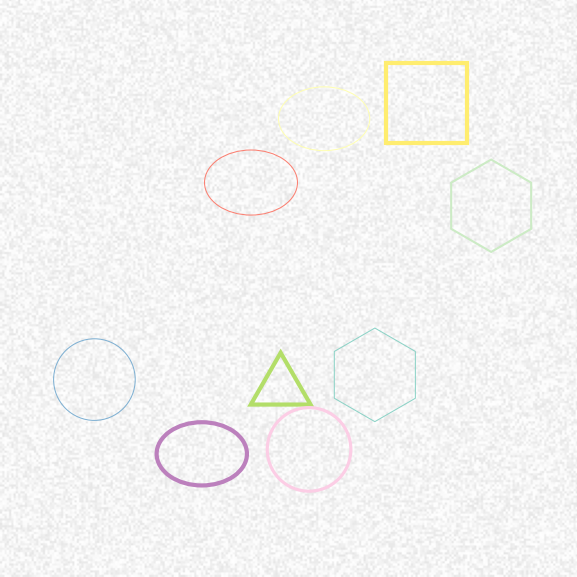[{"shape": "hexagon", "thickness": 0.5, "radius": 0.41, "center": [0.649, 0.35]}, {"shape": "oval", "thickness": 0.5, "radius": 0.39, "center": [0.561, 0.794]}, {"shape": "oval", "thickness": 0.5, "radius": 0.4, "center": [0.435, 0.683]}, {"shape": "circle", "thickness": 0.5, "radius": 0.35, "center": [0.163, 0.342]}, {"shape": "triangle", "thickness": 2, "radius": 0.3, "center": [0.486, 0.329]}, {"shape": "circle", "thickness": 1.5, "radius": 0.36, "center": [0.535, 0.221]}, {"shape": "oval", "thickness": 2, "radius": 0.39, "center": [0.349, 0.213]}, {"shape": "hexagon", "thickness": 1, "radius": 0.4, "center": [0.851, 0.643]}, {"shape": "square", "thickness": 2, "radius": 0.35, "center": [0.738, 0.821]}]